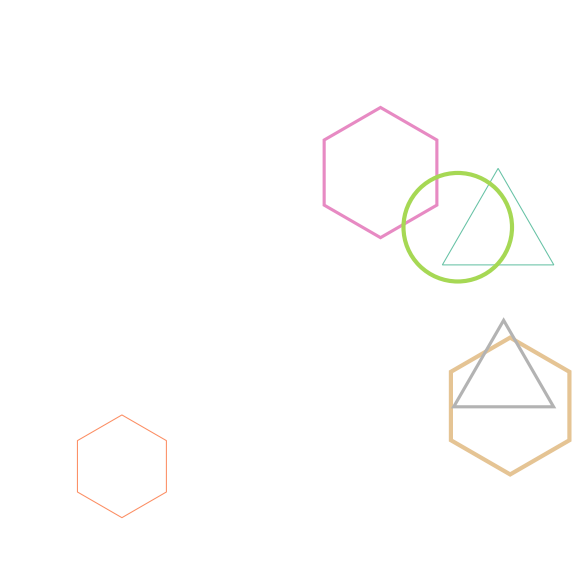[{"shape": "triangle", "thickness": 0.5, "radius": 0.56, "center": [0.863, 0.596]}, {"shape": "hexagon", "thickness": 0.5, "radius": 0.44, "center": [0.211, 0.192]}, {"shape": "hexagon", "thickness": 1.5, "radius": 0.56, "center": [0.659, 0.7]}, {"shape": "circle", "thickness": 2, "radius": 0.47, "center": [0.793, 0.606]}, {"shape": "hexagon", "thickness": 2, "radius": 0.59, "center": [0.883, 0.296]}, {"shape": "triangle", "thickness": 1.5, "radius": 0.5, "center": [0.872, 0.345]}]